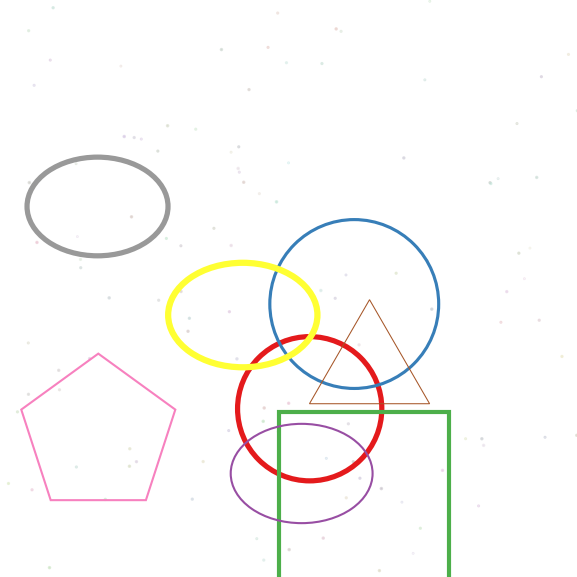[{"shape": "circle", "thickness": 2.5, "radius": 0.62, "center": [0.536, 0.291]}, {"shape": "circle", "thickness": 1.5, "radius": 0.73, "center": [0.613, 0.473]}, {"shape": "square", "thickness": 2, "radius": 0.74, "center": [0.63, 0.139]}, {"shape": "oval", "thickness": 1, "radius": 0.61, "center": [0.522, 0.179]}, {"shape": "oval", "thickness": 3, "radius": 0.65, "center": [0.42, 0.454]}, {"shape": "triangle", "thickness": 0.5, "radius": 0.6, "center": [0.64, 0.36]}, {"shape": "pentagon", "thickness": 1, "radius": 0.7, "center": [0.17, 0.247]}, {"shape": "oval", "thickness": 2.5, "radius": 0.61, "center": [0.169, 0.642]}]